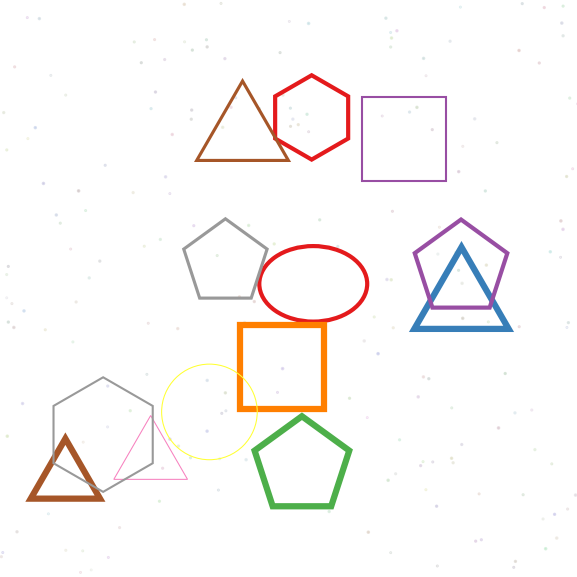[{"shape": "oval", "thickness": 2, "radius": 0.47, "center": [0.542, 0.508]}, {"shape": "hexagon", "thickness": 2, "radius": 0.37, "center": [0.54, 0.796]}, {"shape": "triangle", "thickness": 3, "radius": 0.47, "center": [0.799, 0.477]}, {"shape": "pentagon", "thickness": 3, "radius": 0.43, "center": [0.523, 0.192]}, {"shape": "square", "thickness": 1, "radius": 0.36, "center": [0.699, 0.759]}, {"shape": "pentagon", "thickness": 2, "radius": 0.42, "center": [0.798, 0.535]}, {"shape": "square", "thickness": 3, "radius": 0.36, "center": [0.488, 0.364]}, {"shape": "circle", "thickness": 0.5, "radius": 0.41, "center": [0.363, 0.286]}, {"shape": "triangle", "thickness": 1.5, "radius": 0.46, "center": [0.42, 0.767]}, {"shape": "triangle", "thickness": 3, "radius": 0.35, "center": [0.113, 0.17]}, {"shape": "triangle", "thickness": 0.5, "radius": 0.37, "center": [0.261, 0.206]}, {"shape": "pentagon", "thickness": 1.5, "radius": 0.38, "center": [0.39, 0.544]}, {"shape": "hexagon", "thickness": 1, "radius": 0.5, "center": [0.179, 0.247]}]